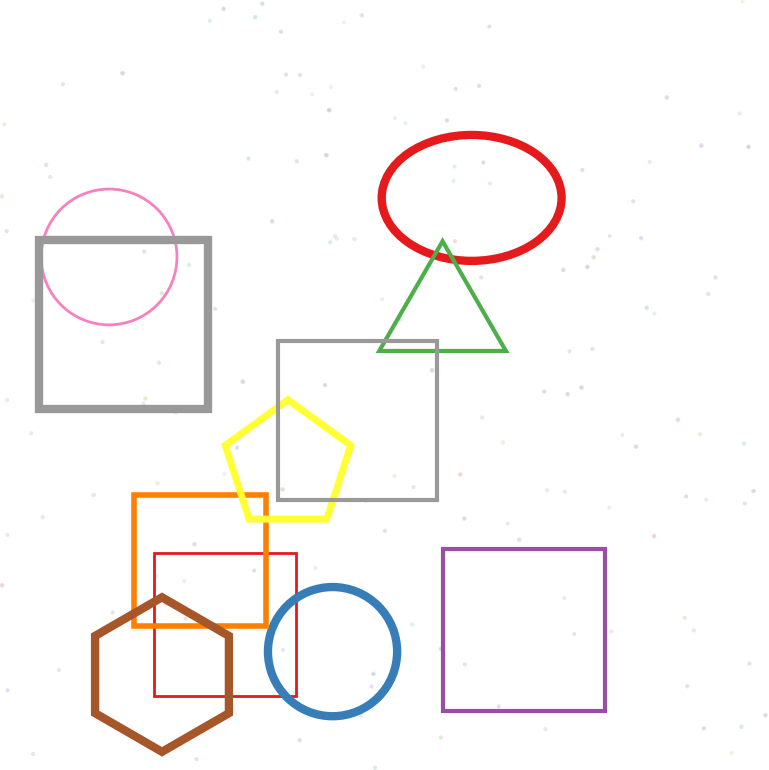[{"shape": "square", "thickness": 1, "radius": 0.46, "center": [0.292, 0.189]}, {"shape": "oval", "thickness": 3, "radius": 0.58, "center": [0.613, 0.743]}, {"shape": "circle", "thickness": 3, "radius": 0.42, "center": [0.432, 0.154]}, {"shape": "triangle", "thickness": 1.5, "radius": 0.47, "center": [0.575, 0.592]}, {"shape": "square", "thickness": 1.5, "radius": 0.53, "center": [0.68, 0.182]}, {"shape": "square", "thickness": 2, "radius": 0.43, "center": [0.26, 0.272]}, {"shape": "pentagon", "thickness": 2.5, "radius": 0.43, "center": [0.374, 0.395]}, {"shape": "hexagon", "thickness": 3, "radius": 0.5, "center": [0.21, 0.124]}, {"shape": "circle", "thickness": 1, "radius": 0.44, "center": [0.142, 0.666]}, {"shape": "square", "thickness": 3, "radius": 0.55, "center": [0.161, 0.578]}, {"shape": "square", "thickness": 1.5, "radius": 0.52, "center": [0.464, 0.454]}]